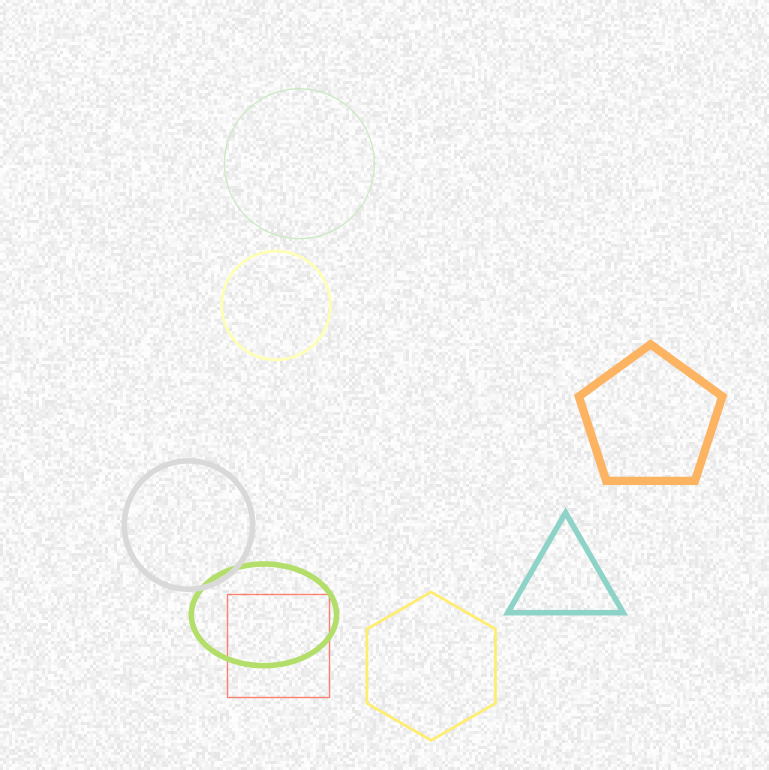[{"shape": "triangle", "thickness": 2, "radius": 0.43, "center": [0.734, 0.248]}, {"shape": "circle", "thickness": 1, "radius": 0.35, "center": [0.359, 0.603]}, {"shape": "square", "thickness": 0.5, "radius": 0.33, "center": [0.361, 0.162]}, {"shape": "pentagon", "thickness": 3, "radius": 0.49, "center": [0.845, 0.455]}, {"shape": "oval", "thickness": 2, "radius": 0.47, "center": [0.343, 0.202]}, {"shape": "circle", "thickness": 2, "radius": 0.42, "center": [0.245, 0.318]}, {"shape": "circle", "thickness": 0.5, "radius": 0.49, "center": [0.389, 0.787]}, {"shape": "hexagon", "thickness": 1, "radius": 0.48, "center": [0.56, 0.135]}]